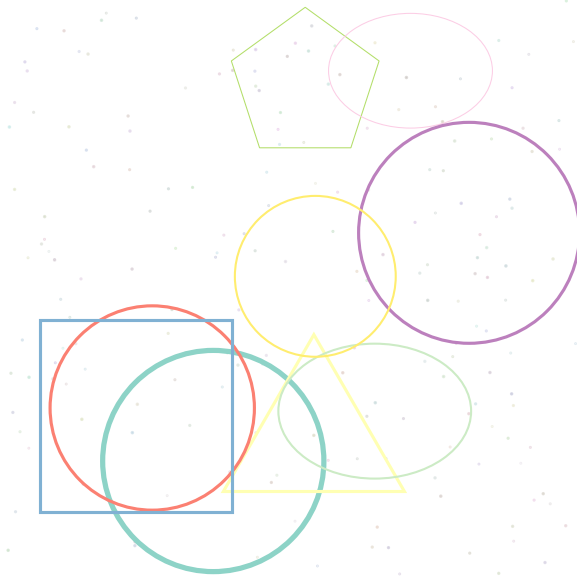[{"shape": "circle", "thickness": 2.5, "radius": 0.96, "center": [0.369, 0.201]}, {"shape": "triangle", "thickness": 1.5, "radius": 0.91, "center": [0.544, 0.239]}, {"shape": "circle", "thickness": 1.5, "radius": 0.88, "center": [0.264, 0.293]}, {"shape": "square", "thickness": 1.5, "radius": 0.83, "center": [0.236, 0.279]}, {"shape": "pentagon", "thickness": 0.5, "radius": 0.67, "center": [0.529, 0.852]}, {"shape": "oval", "thickness": 0.5, "radius": 0.71, "center": [0.711, 0.877]}, {"shape": "circle", "thickness": 1.5, "radius": 0.96, "center": [0.812, 0.596]}, {"shape": "oval", "thickness": 1, "radius": 0.83, "center": [0.649, 0.287]}, {"shape": "circle", "thickness": 1, "radius": 0.7, "center": [0.546, 0.521]}]